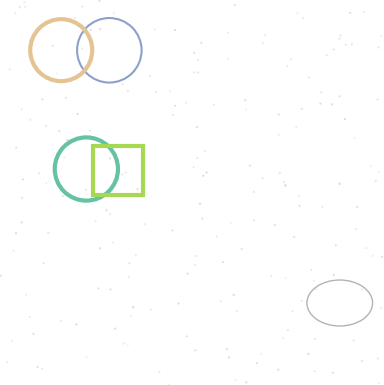[{"shape": "circle", "thickness": 3, "radius": 0.41, "center": [0.224, 0.561]}, {"shape": "circle", "thickness": 1.5, "radius": 0.42, "center": [0.284, 0.869]}, {"shape": "square", "thickness": 3, "radius": 0.32, "center": [0.307, 0.558]}, {"shape": "circle", "thickness": 3, "radius": 0.4, "center": [0.159, 0.87]}, {"shape": "oval", "thickness": 1, "radius": 0.43, "center": [0.882, 0.213]}]